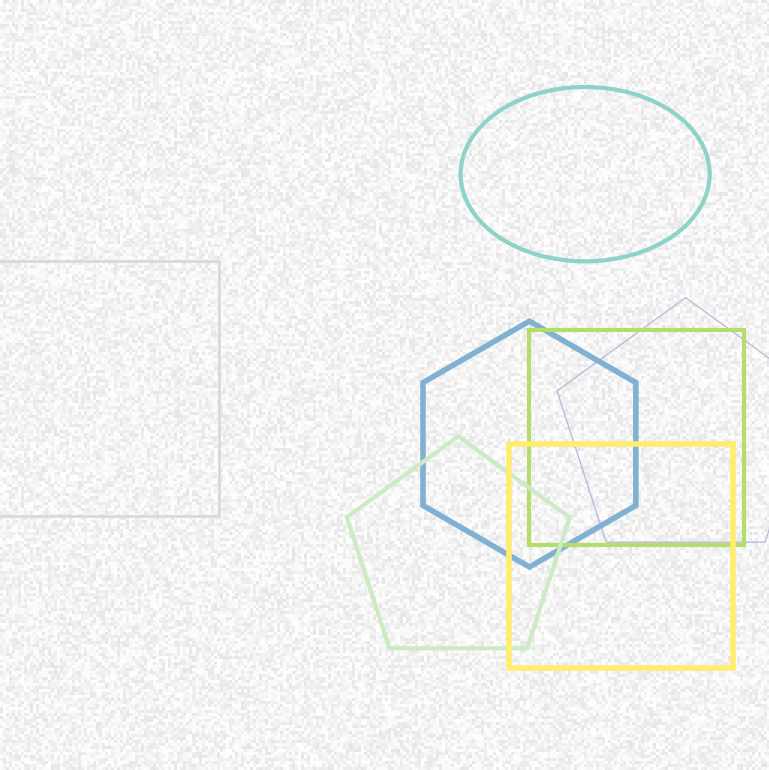[{"shape": "oval", "thickness": 1.5, "radius": 0.81, "center": [0.76, 0.774]}, {"shape": "pentagon", "thickness": 0.5, "radius": 0.88, "center": [0.89, 0.438]}, {"shape": "hexagon", "thickness": 2, "radius": 0.8, "center": [0.688, 0.423]}, {"shape": "square", "thickness": 1.5, "radius": 0.7, "center": [0.827, 0.432]}, {"shape": "square", "thickness": 1, "radius": 0.83, "center": [0.118, 0.496]}, {"shape": "pentagon", "thickness": 1.5, "radius": 0.76, "center": [0.595, 0.281]}, {"shape": "square", "thickness": 2, "radius": 0.73, "center": [0.807, 0.278]}]